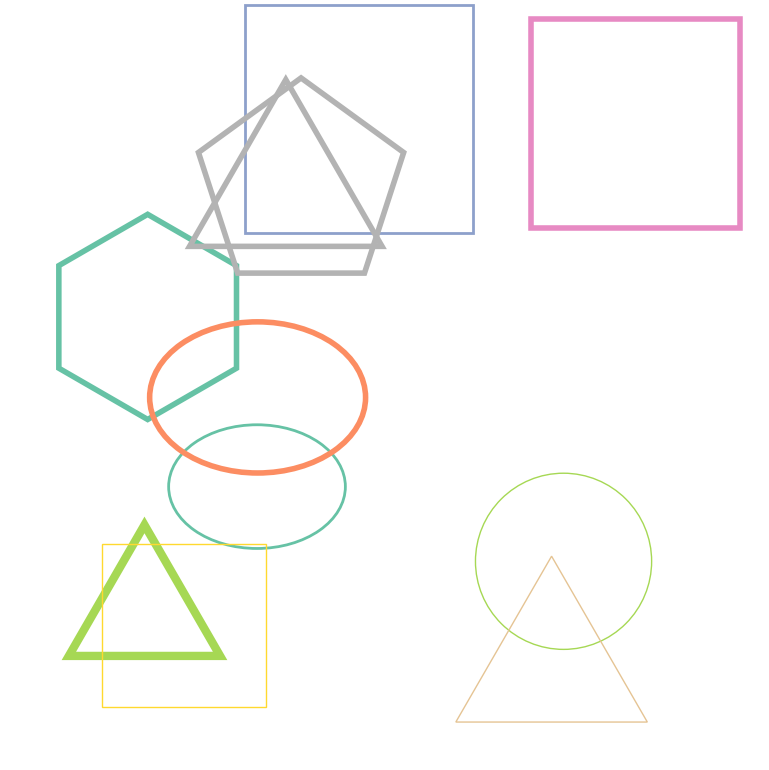[{"shape": "hexagon", "thickness": 2, "radius": 0.67, "center": [0.192, 0.588]}, {"shape": "oval", "thickness": 1, "radius": 0.57, "center": [0.334, 0.368]}, {"shape": "oval", "thickness": 2, "radius": 0.7, "center": [0.335, 0.484]}, {"shape": "square", "thickness": 1, "radius": 0.74, "center": [0.467, 0.846]}, {"shape": "square", "thickness": 2, "radius": 0.68, "center": [0.826, 0.839]}, {"shape": "circle", "thickness": 0.5, "radius": 0.57, "center": [0.732, 0.271]}, {"shape": "triangle", "thickness": 3, "radius": 0.57, "center": [0.188, 0.205]}, {"shape": "square", "thickness": 0.5, "radius": 0.53, "center": [0.239, 0.188]}, {"shape": "triangle", "thickness": 0.5, "radius": 0.72, "center": [0.716, 0.134]}, {"shape": "pentagon", "thickness": 2, "radius": 0.7, "center": [0.391, 0.759]}, {"shape": "triangle", "thickness": 2, "radius": 0.72, "center": [0.371, 0.752]}]